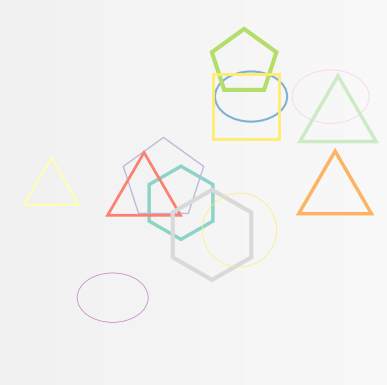[{"shape": "hexagon", "thickness": 2.5, "radius": 0.47, "center": [0.467, 0.473]}, {"shape": "triangle", "thickness": 1.5, "radius": 0.41, "center": [0.132, 0.509]}, {"shape": "pentagon", "thickness": 1, "radius": 0.55, "center": [0.422, 0.534]}, {"shape": "triangle", "thickness": 2, "radius": 0.54, "center": [0.372, 0.495]}, {"shape": "oval", "thickness": 1.5, "radius": 0.47, "center": [0.648, 0.749]}, {"shape": "triangle", "thickness": 2.5, "radius": 0.54, "center": [0.865, 0.499]}, {"shape": "pentagon", "thickness": 3, "radius": 0.44, "center": [0.63, 0.837]}, {"shape": "oval", "thickness": 0.5, "radius": 0.5, "center": [0.853, 0.749]}, {"shape": "hexagon", "thickness": 3, "radius": 0.58, "center": [0.547, 0.39]}, {"shape": "oval", "thickness": 0.5, "radius": 0.46, "center": [0.291, 0.227]}, {"shape": "triangle", "thickness": 2.5, "radius": 0.57, "center": [0.872, 0.689]}, {"shape": "circle", "thickness": 0.5, "radius": 0.48, "center": [0.618, 0.402]}, {"shape": "square", "thickness": 2, "radius": 0.42, "center": [0.635, 0.724]}]